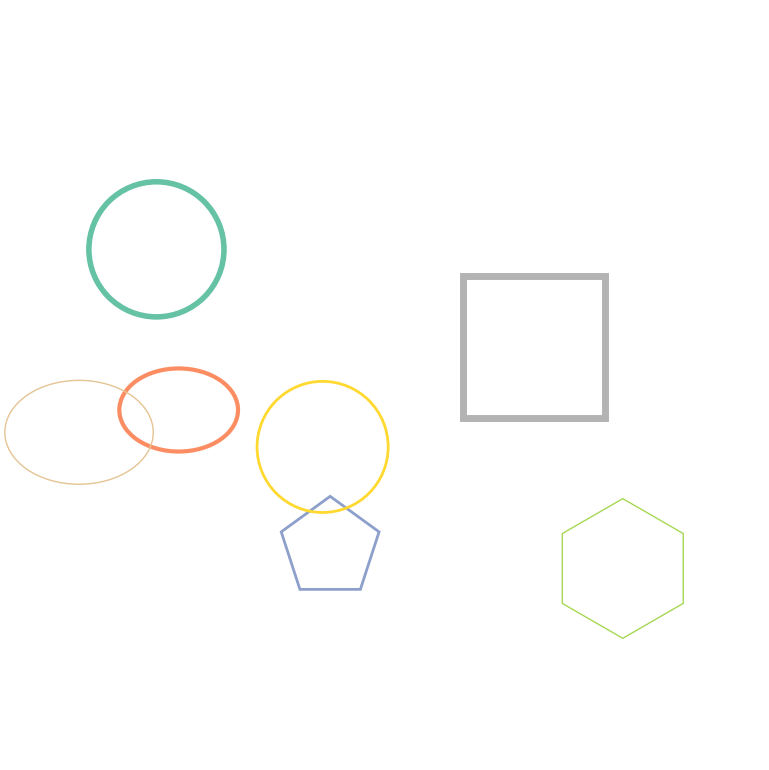[{"shape": "circle", "thickness": 2, "radius": 0.44, "center": [0.203, 0.676]}, {"shape": "oval", "thickness": 1.5, "radius": 0.39, "center": [0.232, 0.468]}, {"shape": "pentagon", "thickness": 1, "radius": 0.33, "center": [0.429, 0.289]}, {"shape": "hexagon", "thickness": 0.5, "radius": 0.45, "center": [0.809, 0.262]}, {"shape": "circle", "thickness": 1, "radius": 0.43, "center": [0.419, 0.42]}, {"shape": "oval", "thickness": 0.5, "radius": 0.48, "center": [0.103, 0.439]}, {"shape": "square", "thickness": 2.5, "radius": 0.46, "center": [0.694, 0.549]}]